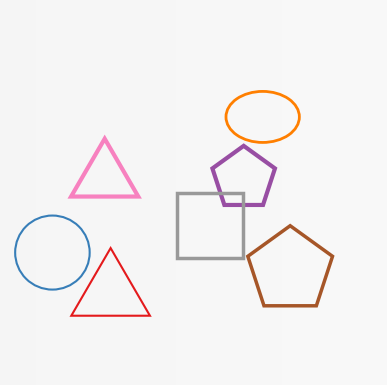[{"shape": "triangle", "thickness": 1.5, "radius": 0.59, "center": [0.285, 0.239]}, {"shape": "circle", "thickness": 1.5, "radius": 0.48, "center": [0.135, 0.344]}, {"shape": "pentagon", "thickness": 3, "radius": 0.42, "center": [0.629, 0.536]}, {"shape": "oval", "thickness": 2, "radius": 0.47, "center": [0.678, 0.696]}, {"shape": "pentagon", "thickness": 2.5, "radius": 0.57, "center": [0.749, 0.299]}, {"shape": "triangle", "thickness": 3, "radius": 0.5, "center": [0.27, 0.54]}, {"shape": "square", "thickness": 2.5, "radius": 0.43, "center": [0.542, 0.414]}]